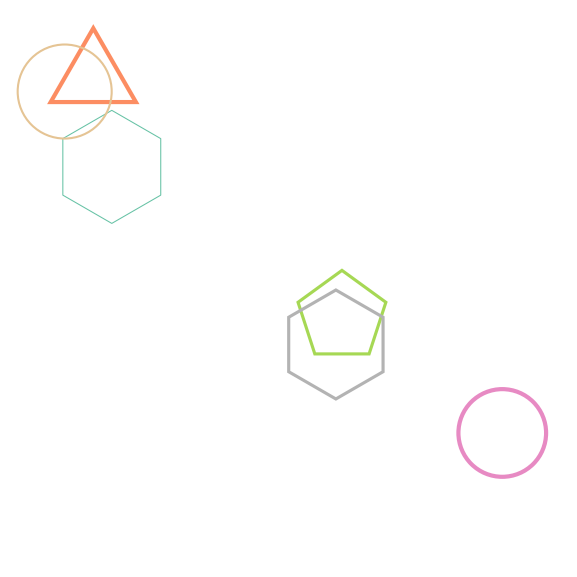[{"shape": "hexagon", "thickness": 0.5, "radius": 0.49, "center": [0.194, 0.71]}, {"shape": "triangle", "thickness": 2, "radius": 0.43, "center": [0.162, 0.865]}, {"shape": "circle", "thickness": 2, "radius": 0.38, "center": [0.87, 0.249]}, {"shape": "pentagon", "thickness": 1.5, "radius": 0.4, "center": [0.592, 0.451]}, {"shape": "circle", "thickness": 1, "radius": 0.41, "center": [0.112, 0.841]}, {"shape": "hexagon", "thickness": 1.5, "radius": 0.47, "center": [0.582, 0.403]}]